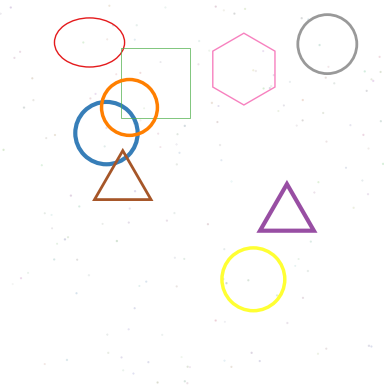[{"shape": "oval", "thickness": 1, "radius": 0.46, "center": [0.233, 0.89]}, {"shape": "circle", "thickness": 3, "radius": 0.4, "center": [0.277, 0.654]}, {"shape": "square", "thickness": 0.5, "radius": 0.45, "center": [0.403, 0.784]}, {"shape": "triangle", "thickness": 3, "radius": 0.4, "center": [0.745, 0.441]}, {"shape": "circle", "thickness": 2.5, "radius": 0.36, "center": [0.336, 0.721]}, {"shape": "circle", "thickness": 2.5, "radius": 0.41, "center": [0.658, 0.275]}, {"shape": "triangle", "thickness": 2, "radius": 0.42, "center": [0.319, 0.524]}, {"shape": "hexagon", "thickness": 1, "radius": 0.47, "center": [0.633, 0.821]}, {"shape": "circle", "thickness": 2, "radius": 0.38, "center": [0.85, 0.885]}]